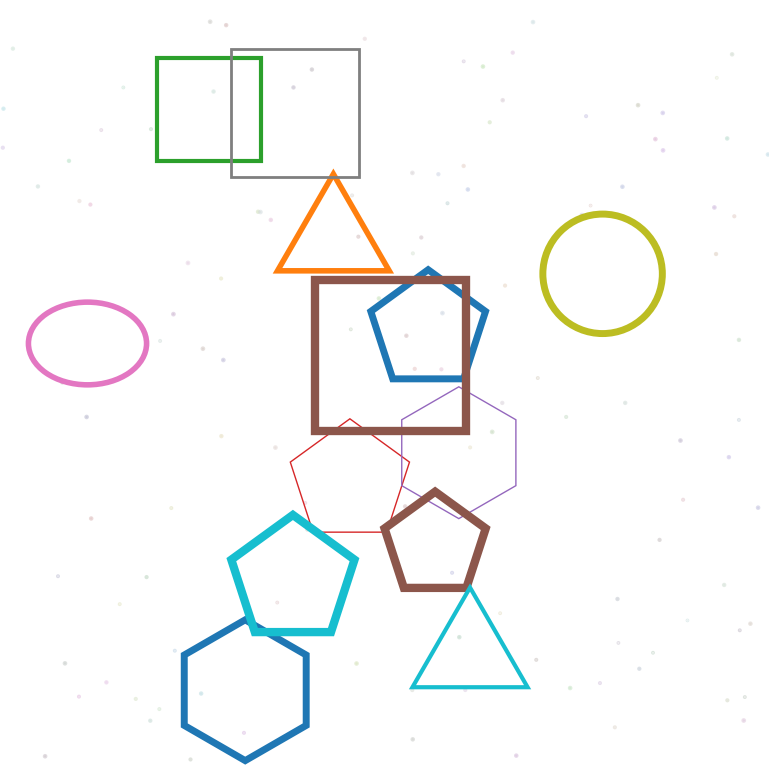[{"shape": "hexagon", "thickness": 2.5, "radius": 0.46, "center": [0.318, 0.104]}, {"shape": "pentagon", "thickness": 2.5, "radius": 0.39, "center": [0.556, 0.571]}, {"shape": "triangle", "thickness": 2, "radius": 0.42, "center": [0.433, 0.69]}, {"shape": "square", "thickness": 1.5, "radius": 0.34, "center": [0.271, 0.858]}, {"shape": "pentagon", "thickness": 0.5, "radius": 0.41, "center": [0.454, 0.375]}, {"shape": "hexagon", "thickness": 0.5, "radius": 0.43, "center": [0.596, 0.412]}, {"shape": "pentagon", "thickness": 3, "radius": 0.35, "center": [0.565, 0.292]}, {"shape": "square", "thickness": 3, "radius": 0.49, "center": [0.507, 0.538]}, {"shape": "oval", "thickness": 2, "radius": 0.38, "center": [0.114, 0.554]}, {"shape": "square", "thickness": 1, "radius": 0.42, "center": [0.383, 0.853]}, {"shape": "circle", "thickness": 2.5, "radius": 0.39, "center": [0.783, 0.644]}, {"shape": "triangle", "thickness": 1.5, "radius": 0.43, "center": [0.61, 0.151]}, {"shape": "pentagon", "thickness": 3, "radius": 0.42, "center": [0.38, 0.247]}]